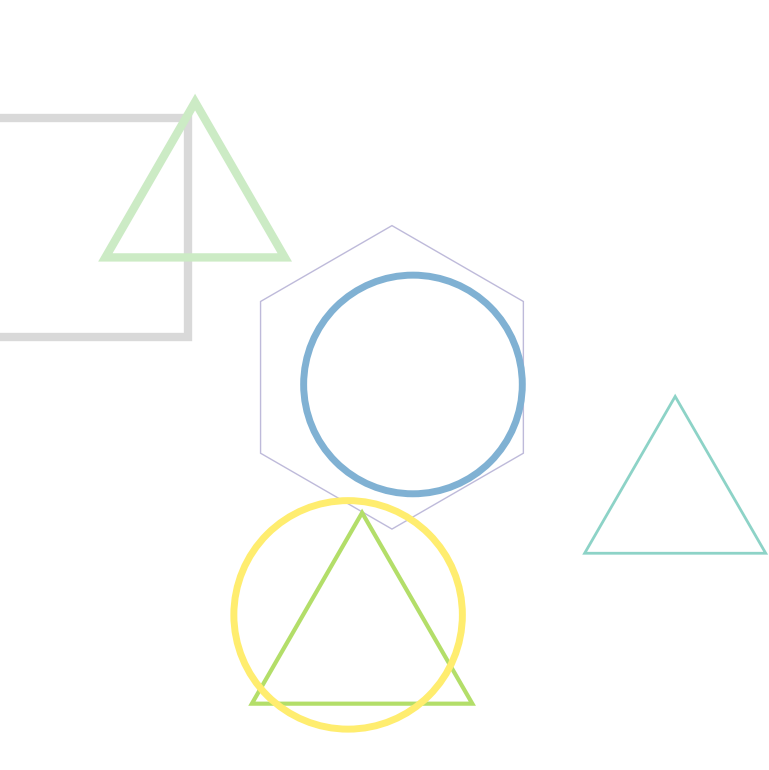[{"shape": "triangle", "thickness": 1, "radius": 0.68, "center": [0.877, 0.349]}, {"shape": "hexagon", "thickness": 0.5, "radius": 0.99, "center": [0.509, 0.51]}, {"shape": "circle", "thickness": 2.5, "radius": 0.71, "center": [0.536, 0.501]}, {"shape": "triangle", "thickness": 1.5, "radius": 0.83, "center": [0.47, 0.169]}, {"shape": "square", "thickness": 3, "radius": 0.71, "center": [0.101, 0.704]}, {"shape": "triangle", "thickness": 3, "radius": 0.67, "center": [0.253, 0.733]}, {"shape": "circle", "thickness": 2.5, "radius": 0.74, "center": [0.452, 0.201]}]